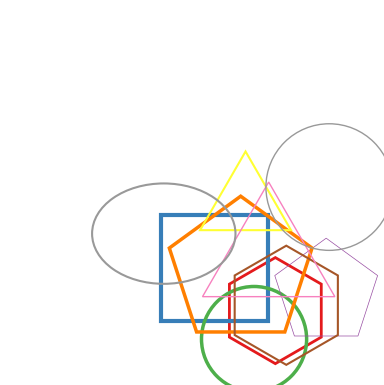[{"shape": "hexagon", "thickness": 2, "radius": 0.69, "center": [0.715, 0.193]}, {"shape": "square", "thickness": 3, "radius": 0.69, "center": [0.557, 0.303]}, {"shape": "circle", "thickness": 2.5, "radius": 0.68, "center": [0.66, 0.119]}, {"shape": "pentagon", "thickness": 0.5, "radius": 0.7, "center": [0.847, 0.241]}, {"shape": "pentagon", "thickness": 2.5, "radius": 0.97, "center": [0.625, 0.295]}, {"shape": "triangle", "thickness": 1.5, "radius": 0.68, "center": [0.638, 0.47]}, {"shape": "hexagon", "thickness": 1.5, "radius": 0.77, "center": [0.744, 0.207]}, {"shape": "triangle", "thickness": 1, "radius": 0.99, "center": [0.698, 0.329]}, {"shape": "oval", "thickness": 1.5, "radius": 0.93, "center": [0.425, 0.393]}, {"shape": "circle", "thickness": 1, "radius": 0.82, "center": [0.855, 0.514]}]